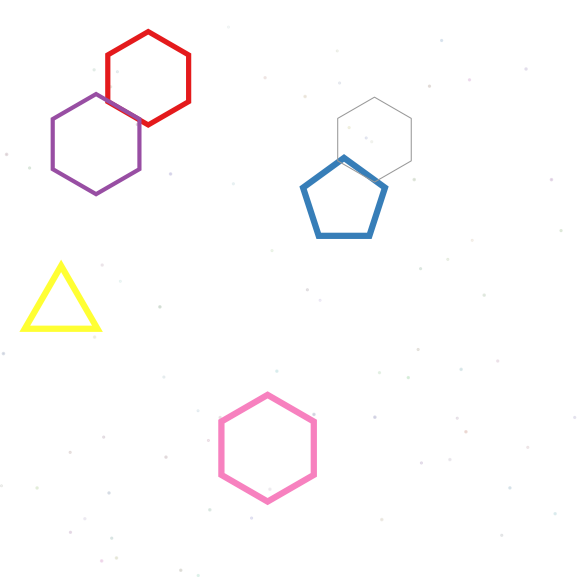[{"shape": "hexagon", "thickness": 2.5, "radius": 0.4, "center": [0.257, 0.864]}, {"shape": "pentagon", "thickness": 3, "radius": 0.37, "center": [0.596, 0.651]}, {"shape": "hexagon", "thickness": 2, "radius": 0.43, "center": [0.166, 0.75]}, {"shape": "triangle", "thickness": 3, "radius": 0.36, "center": [0.106, 0.466]}, {"shape": "hexagon", "thickness": 3, "radius": 0.46, "center": [0.463, 0.223]}, {"shape": "hexagon", "thickness": 0.5, "radius": 0.37, "center": [0.648, 0.757]}]